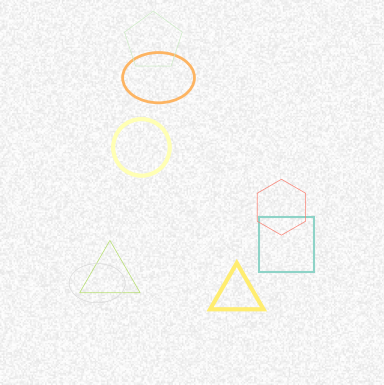[{"shape": "square", "thickness": 1.5, "radius": 0.36, "center": [0.745, 0.364]}, {"shape": "circle", "thickness": 3, "radius": 0.37, "center": [0.367, 0.617]}, {"shape": "hexagon", "thickness": 0.5, "radius": 0.36, "center": [0.731, 0.462]}, {"shape": "oval", "thickness": 2, "radius": 0.47, "center": [0.412, 0.798]}, {"shape": "triangle", "thickness": 0.5, "radius": 0.45, "center": [0.285, 0.285]}, {"shape": "oval", "thickness": 0.5, "radius": 0.36, "center": [0.253, 0.265]}, {"shape": "pentagon", "thickness": 0.5, "radius": 0.39, "center": [0.398, 0.892]}, {"shape": "triangle", "thickness": 3, "radius": 0.4, "center": [0.615, 0.237]}]